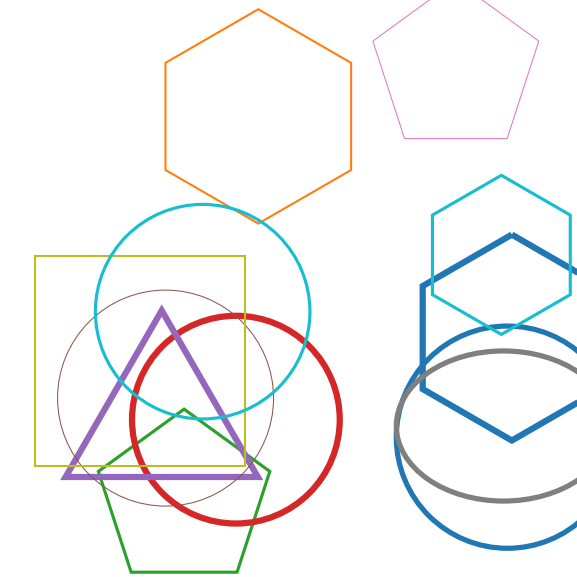[{"shape": "circle", "thickness": 2.5, "radius": 0.96, "center": [0.879, 0.242]}, {"shape": "hexagon", "thickness": 3, "radius": 0.89, "center": [0.886, 0.415]}, {"shape": "hexagon", "thickness": 1, "radius": 0.93, "center": [0.447, 0.798]}, {"shape": "pentagon", "thickness": 1.5, "radius": 0.78, "center": [0.319, 0.135]}, {"shape": "circle", "thickness": 3, "radius": 0.9, "center": [0.408, 0.272]}, {"shape": "triangle", "thickness": 3, "radius": 0.96, "center": [0.28, 0.269]}, {"shape": "circle", "thickness": 0.5, "radius": 0.93, "center": [0.287, 0.31]}, {"shape": "pentagon", "thickness": 0.5, "radius": 0.76, "center": [0.789, 0.881]}, {"shape": "oval", "thickness": 2.5, "radius": 0.93, "center": [0.872, 0.261]}, {"shape": "square", "thickness": 1, "radius": 0.91, "center": [0.242, 0.374]}, {"shape": "hexagon", "thickness": 1.5, "radius": 0.69, "center": [0.868, 0.558]}, {"shape": "circle", "thickness": 1.5, "radius": 0.93, "center": [0.351, 0.459]}]